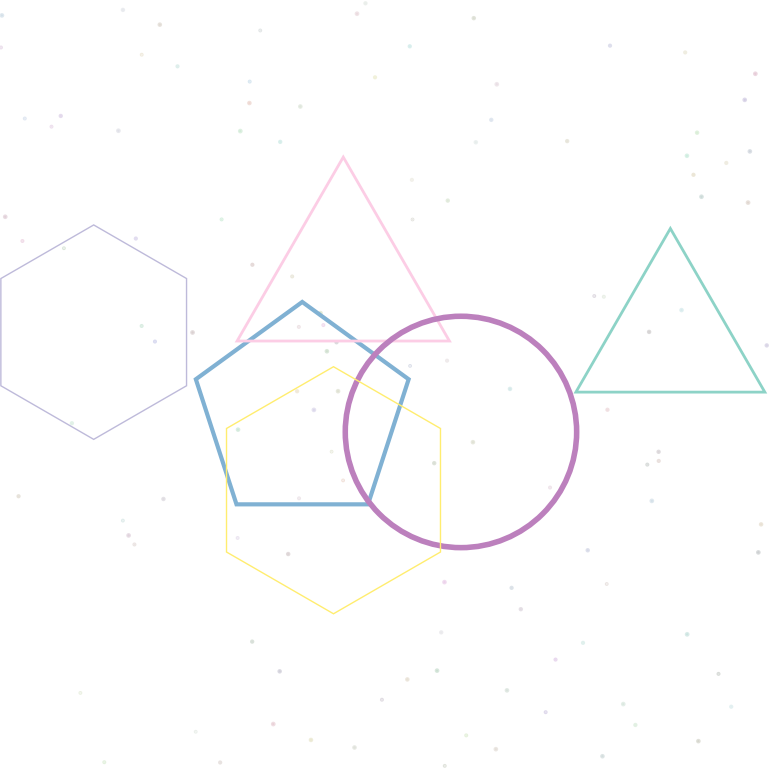[{"shape": "triangle", "thickness": 1, "radius": 0.71, "center": [0.871, 0.562]}, {"shape": "hexagon", "thickness": 0.5, "radius": 0.7, "center": [0.122, 0.569]}, {"shape": "pentagon", "thickness": 1.5, "radius": 0.73, "center": [0.393, 0.463]}, {"shape": "triangle", "thickness": 1, "radius": 0.8, "center": [0.446, 0.637]}, {"shape": "circle", "thickness": 2, "radius": 0.75, "center": [0.599, 0.439]}, {"shape": "hexagon", "thickness": 0.5, "radius": 0.8, "center": [0.433, 0.363]}]